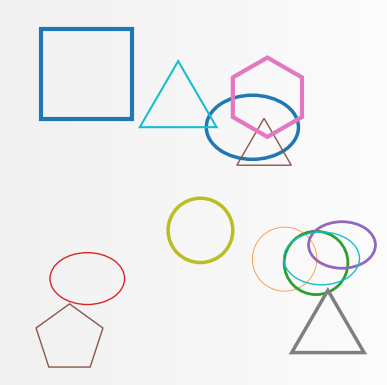[{"shape": "oval", "thickness": 2.5, "radius": 0.59, "center": [0.651, 0.669]}, {"shape": "square", "thickness": 3, "radius": 0.58, "center": [0.223, 0.809]}, {"shape": "circle", "thickness": 0.5, "radius": 0.42, "center": [0.734, 0.327]}, {"shape": "circle", "thickness": 2, "radius": 0.41, "center": [0.816, 0.317]}, {"shape": "oval", "thickness": 1, "radius": 0.48, "center": [0.225, 0.276]}, {"shape": "oval", "thickness": 2, "radius": 0.43, "center": [0.883, 0.364]}, {"shape": "pentagon", "thickness": 1, "radius": 0.45, "center": [0.179, 0.12]}, {"shape": "triangle", "thickness": 1, "radius": 0.41, "center": [0.681, 0.611]}, {"shape": "hexagon", "thickness": 3, "radius": 0.52, "center": [0.69, 0.747]}, {"shape": "triangle", "thickness": 2.5, "radius": 0.54, "center": [0.846, 0.138]}, {"shape": "circle", "thickness": 2.5, "radius": 0.42, "center": [0.517, 0.402]}, {"shape": "oval", "thickness": 1, "radius": 0.49, "center": [0.83, 0.329]}, {"shape": "triangle", "thickness": 1.5, "radius": 0.57, "center": [0.46, 0.727]}]